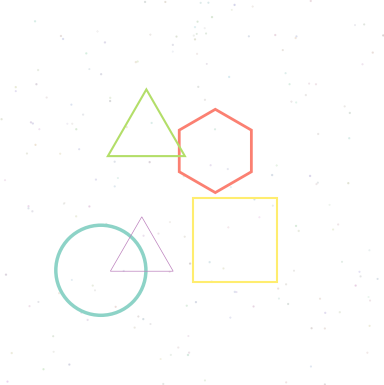[{"shape": "circle", "thickness": 2.5, "radius": 0.58, "center": [0.262, 0.298]}, {"shape": "hexagon", "thickness": 2, "radius": 0.54, "center": [0.559, 0.608]}, {"shape": "triangle", "thickness": 1.5, "radius": 0.58, "center": [0.38, 0.652]}, {"shape": "triangle", "thickness": 0.5, "radius": 0.47, "center": [0.368, 0.343]}, {"shape": "square", "thickness": 1.5, "radius": 0.55, "center": [0.611, 0.377]}]